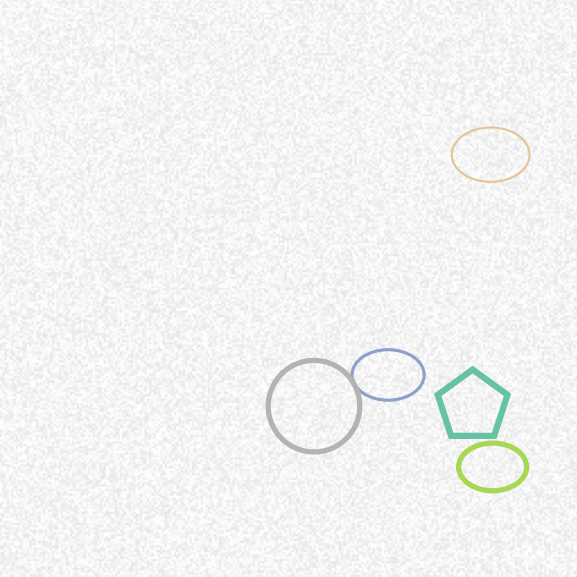[{"shape": "pentagon", "thickness": 3, "radius": 0.32, "center": [0.818, 0.296]}, {"shape": "oval", "thickness": 1.5, "radius": 0.31, "center": [0.672, 0.35]}, {"shape": "oval", "thickness": 2.5, "radius": 0.29, "center": [0.853, 0.191]}, {"shape": "oval", "thickness": 1, "radius": 0.34, "center": [0.85, 0.731]}, {"shape": "circle", "thickness": 2.5, "radius": 0.4, "center": [0.544, 0.296]}]